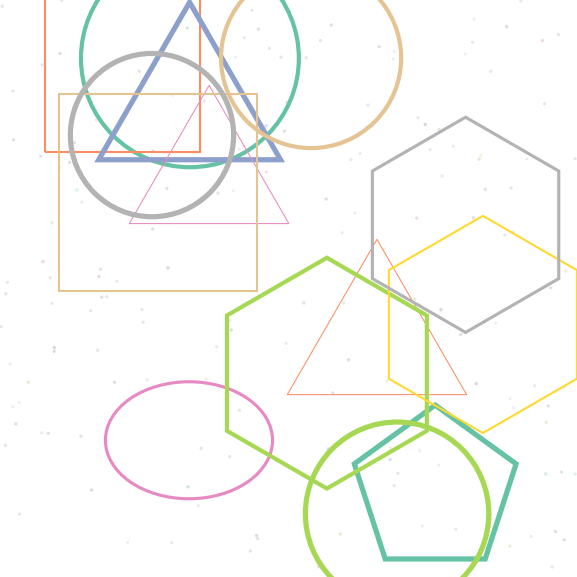[{"shape": "circle", "thickness": 2, "radius": 0.94, "center": [0.329, 0.898]}, {"shape": "pentagon", "thickness": 2.5, "radius": 0.74, "center": [0.754, 0.15]}, {"shape": "triangle", "thickness": 0.5, "radius": 0.9, "center": [0.653, 0.405]}, {"shape": "square", "thickness": 1, "radius": 0.67, "center": [0.212, 0.871]}, {"shape": "triangle", "thickness": 2.5, "radius": 0.91, "center": [0.328, 0.813]}, {"shape": "triangle", "thickness": 0.5, "radius": 0.8, "center": [0.362, 0.692]}, {"shape": "oval", "thickness": 1.5, "radius": 0.72, "center": [0.327, 0.237]}, {"shape": "hexagon", "thickness": 2, "radius": 1.0, "center": [0.566, 0.353]}, {"shape": "circle", "thickness": 2.5, "radius": 0.79, "center": [0.688, 0.11]}, {"shape": "hexagon", "thickness": 1, "radius": 0.94, "center": [0.836, 0.437]}, {"shape": "circle", "thickness": 2, "radius": 0.78, "center": [0.539, 0.899]}, {"shape": "square", "thickness": 1, "radius": 0.85, "center": [0.274, 0.666]}, {"shape": "hexagon", "thickness": 1.5, "radius": 0.93, "center": [0.806, 0.61]}, {"shape": "circle", "thickness": 2.5, "radius": 0.71, "center": [0.263, 0.765]}]